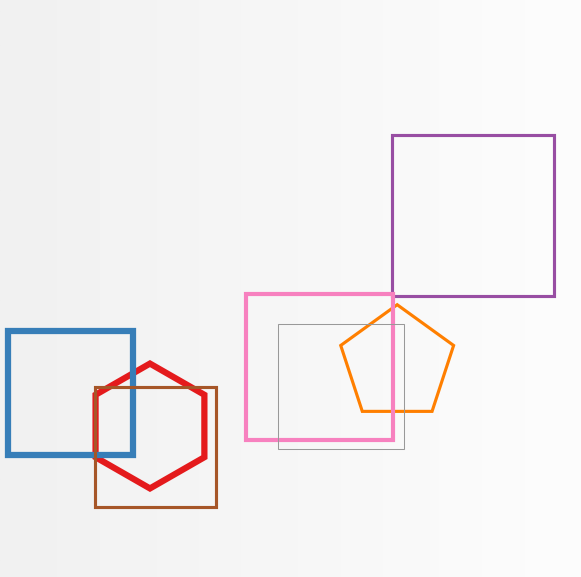[{"shape": "hexagon", "thickness": 3, "radius": 0.54, "center": [0.258, 0.261]}, {"shape": "square", "thickness": 3, "radius": 0.54, "center": [0.121, 0.318]}, {"shape": "square", "thickness": 1.5, "radius": 0.7, "center": [0.814, 0.626]}, {"shape": "pentagon", "thickness": 1.5, "radius": 0.51, "center": [0.683, 0.369]}, {"shape": "square", "thickness": 1.5, "radius": 0.52, "center": [0.268, 0.225]}, {"shape": "square", "thickness": 2, "radius": 0.63, "center": [0.55, 0.364]}, {"shape": "square", "thickness": 0.5, "radius": 0.54, "center": [0.587, 0.329]}]